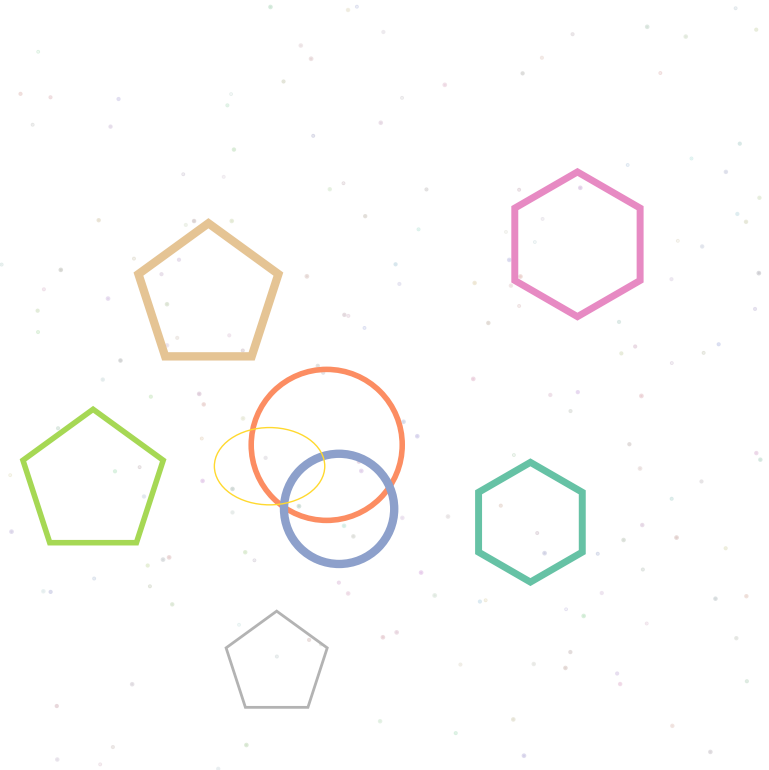[{"shape": "hexagon", "thickness": 2.5, "radius": 0.39, "center": [0.689, 0.322]}, {"shape": "circle", "thickness": 2, "radius": 0.49, "center": [0.424, 0.422]}, {"shape": "circle", "thickness": 3, "radius": 0.36, "center": [0.44, 0.339]}, {"shape": "hexagon", "thickness": 2.5, "radius": 0.47, "center": [0.75, 0.683]}, {"shape": "pentagon", "thickness": 2, "radius": 0.48, "center": [0.121, 0.373]}, {"shape": "oval", "thickness": 0.5, "radius": 0.36, "center": [0.35, 0.395]}, {"shape": "pentagon", "thickness": 3, "radius": 0.48, "center": [0.271, 0.615]}, {"shape": "pentagon", "thickness": 1, "radius": 0.35, "center": [0.359, 0.137]}]